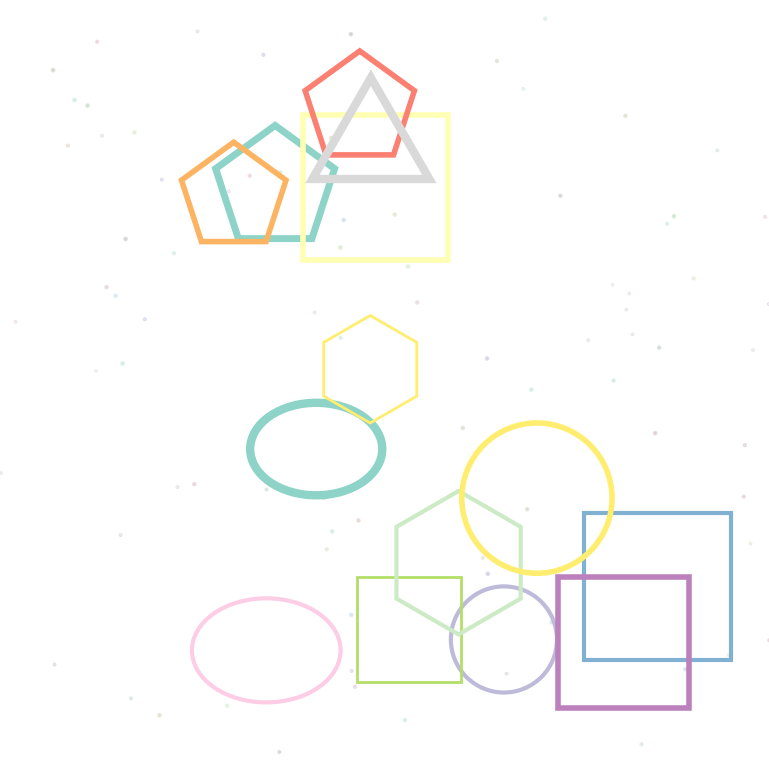[{"shape": "oval", "thickness": 3, "radius": 0.43, "center": [0.411, 0.417]}, {"shape": "pentagon", "thickness": 2.5, "radius": 0.41, "center": [0.357, 0.756]}, {"shape": "square", "thickness": 2, "radius": 0.47, "center": [0.488, 0.757]}, {"shape": "circle", "thickness": 1.5, "radius": 0.34, "center": [0.654, 0.17]}, {"shape": "pentagon", "thickness": 2, "radius": 0.37, "center": [0.467, 0.859]}, {"shape": "square", "thickness": 1.5, "radius": 0.48, "center": [0.854, 0.238]}, {"shape": "pentagon", "thickness": 2, "radius": 0.36, "center": [0.304, 0.744]}, {"shape": "square", "thickness": 1, "radius": 0.34, "center": [0.531, 0.182]}, {"shape": "oval", "thickness": 1.5, "radius": 0.48, "center": [0.346, 0.155]}, {"shape": "triangle", "thickness": 3, "radius": 0.44, "center": [0.482, 0.811]}, {"shape": "square", "thickness": 2, "radius": 0.43, "center": [0.809, 0.166]}, {"shape": "hexagon", "thickness": 1.5, "radius": 0.47, "center": [0.596, 0.269]}, {"shape": "circle", "thickness": 2, "radius": 0.49, "center": [0.697, 0.353]}, {"shape": "hexagon", "thickness": 1, "radius": 0.35, "center": [0.481, 0.52]}]